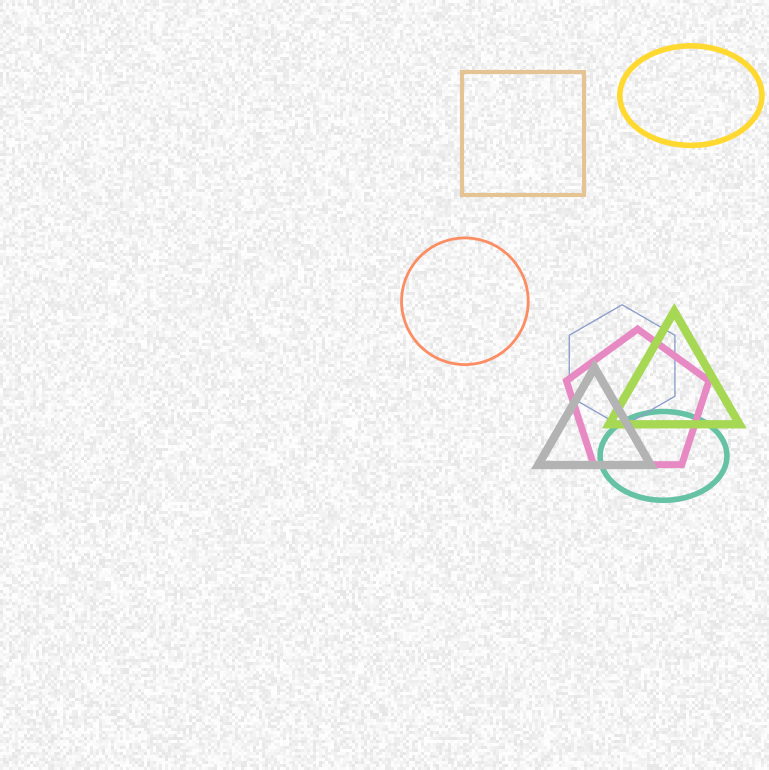[{"shape": "oval", "thickness": 2, "radius": 0.41, "center": [0.862, 0.408]}, {"shape": "circle", "thickness": 1, "radius": 0.41, "center": [0.604, 0.609]}, {"shape": "hexagon", "thickness": 0.5, "radius": 0.4, "center": [0.808, 0.525]}, {"shape": "pentagon", "thickness": 2.5, "radius": 0.49, "center": [0.828, 0.475]}, {"shape": "triangle", "thickness": 3, "radius": 0.49, "center": [0.876, 0.498]}, {"shape": "oval", "thickness": 2, "radius": 0.46, "center": [0.897, 0.876]}, {"shape": "square", "thickness": 1.5, "radius": 0.4, "center": [0.679, 0.827]}, {"shape": "triangle", "thickness": 3, "radius": 0.42, "center": [0.772, 0.438]}]